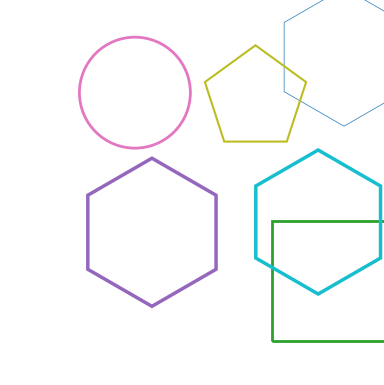[{"shape": "hexagon", "thickness": 0.5, "radius": 0.9, "center": [0.894, 0.852]}, {"shape": "square", "thickness": 2, "radius": 0.78, "center": [0.862, 0.27]}, {"shape": "hexagon", "thickness": 2.5, "radius": 0.96, "center": [0.395, 0.397]}, {"shape": "circle", "thickness": 2, "radius": 0.72, "center": [0.35, 0.759]}, {"shape": "pentagon", "thickness": 1.5, "radius": 0.69, "center": [0.664, 0.744]}, {"shape": "hexagon", "thickness": 2.5, "radius": 0.94, "center": [0.826, 0.423]}]